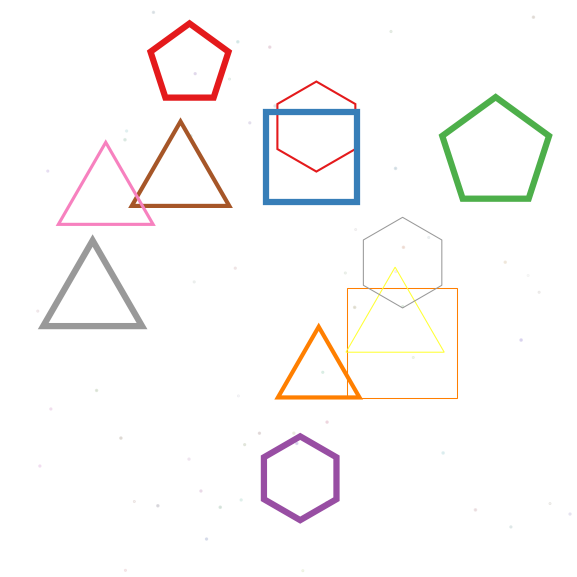[{"shape": "hexagon", "thickness": 1, "radius": 0.39, "center": [0.548, 0.78]}, {"shape": "pentagon", "thickness": 3, "radius": 0.36, "center": [0.328, 0.888]}, {"shape": "square", "thickness": 3, "radius": 0.39, "center": [0.54, 0.727]}, {"shape": "pentagon", "thickness": 3, "radius": 0.49, "center": [0.858, 0.734]}, {"shape": "hexagon", "thickness": 3, "radius": 0.36, "center": [0.52, 0.171]}, {"shape": "triangle", "thickness": 2, "radius": 0.41, "center": [0.552, 0.352]}, {"shape": "square", "thickness": 0.5, "radius": 0.48, "center": [0.696, 0.405]}, {"shape": "triangle", "thickness": 0.5, "radius": 0.49, "center": [0.684, 0.438]}, {"shape": "triangle", "thickness": 2, "radius": 0.49, "center": [0.313, 0.691]}, {"shape": "triangle", "thickness": 1.5, "radius": 0.47, "center": [0.183, 0.658]}, {"shape": "hexagon", "thickness": 0.5, "radius": 0.39, "center": [0.697, 0.544]}, {"shape": "triangle", "thickness": 3, "radius": 0.49, "center": [0.16, 0.484]}]